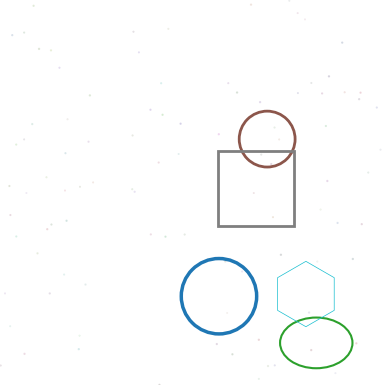[{"shape": "circle", "thickness": 2.5, "radius": 0.49, "center": [0.569, 0.231]}, {"shape": "oval", "thickness": 1.5, "radius": 0.47, "center": [0.821, 0.109]}, {"shape": "circle", "thickness": 2, "radius": 0.36, "center": [0.694, 0.639]}, {"shape": "square", "thickness": 2, "radius": 0.49, "center": [0.664, 0.51]}, {"shape": "hexagon", "thickness": 0.5, "radius": 0.42, "center": [0.795, 0.236]}]